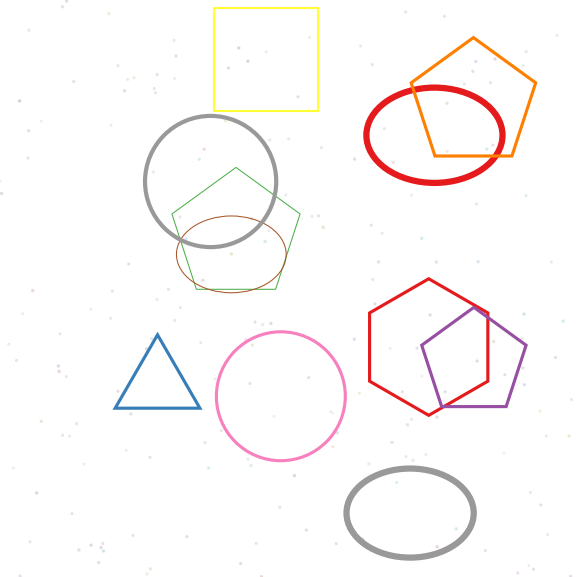[{"shape": "oval", "thickness": 3, "radius": 0.59, "center": [0.752, 0.765]}, {"shape": "hexagon", "thickness": 1.5, "radius": 0.59, "center": [0.742, 0.398]}, {"shape": "triangle", "thickness": 1.5, "radius": 0.42, "center": [0.273, 0.335]}, {"shape": "pentagon", "thickness": 0.5, "radius": 0.58, "center": [0.409, 0.593]}, {"shape": "pentagon", "thickness": 1.5, "radius": 0.48, "center": [0.821, 0.372]}, {"shape": "pentagon", "thickness": 1.5, "radius": 0.57, "center": [0.82, 0.821]}, {"shape": "square", "thickness": 1, "radius": 0.45, "center": [0.461, 0.896]}, {"shape": "oval", "thickness": 0.5, "radius": 0.47, "center": [0.401, 0.559]}, {"shape": "circle", "thickness": 1.5, "radius": 0.56, "center": [0.486, 0.313]}, {"shape": "circle", "thickness": 2, "radius": 0.57, "center": [0.365, 0.685]}, {"shape": "oval", "thickness": 3, "radius": 0.55, "center": [0.71, 0.111]}]